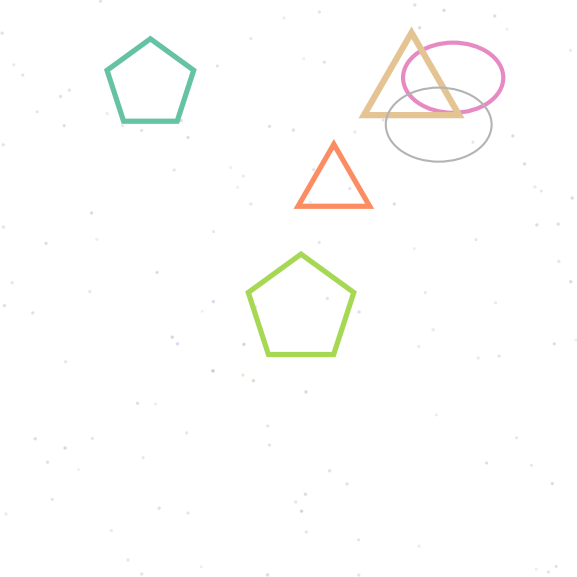[{"shape": "pentagon", "thickness": 2.5, "radius": 0.39, "center": [0.26, 0.853]}, {"shape": "triangle", "thickness": 2.5, "radius": 0.36, "center": [0.578, 0.678]}, {"shape": "oval", "thickness": 2, "radius": 0.43, "center": [0.785, 0.865]}, {"shape": "pentagon", "thickness": 2.5, "radius": 0.48, "center": [0.521, 0.463]}, {"shape": "triangle", "thickness": 3, "radius": 0.48, "center": [0.713, 0.847]}, {"shape": "oval", "thickness": 1, "radius": 0.46, "center": [0.76, 0.783]}]